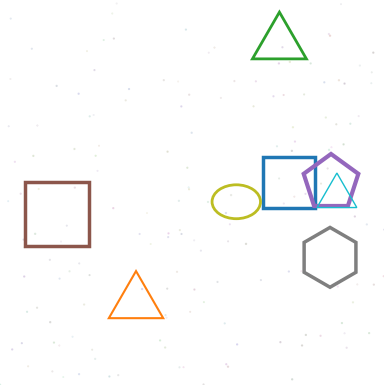[{"shape": "square", "thickness": 2.5, "radius": 0.33, "center": [0.751, 0.526]}, {"shape": "triangle", "thickness": 1.5, "radius": 0.41, "center": [0.353, 0.214]}, {"shape": "triangle", "thickness": 2, "radius": 0.4, "center": [0.726, 0.888]}, {"shape": "pentagon", "thickness": 3, "radius": 0.37, "center": [0.86, 0.525]}, {"shape": "square", "thickness": 2.5, "radius": 0.42, "center": [0.147, 0.445]}, {"shape": "hexagon", "thickness": 2.5, "radius": 0.39, "center": [0.857, 0.332]}, {"shape": "oval", "thickness": 2, "radius": 0.31, "center": [0.614, 0.476]}, {"shape": "triangle", "thickness": 1, "radius": 0.3, "center": [0.875, 0.491]}]